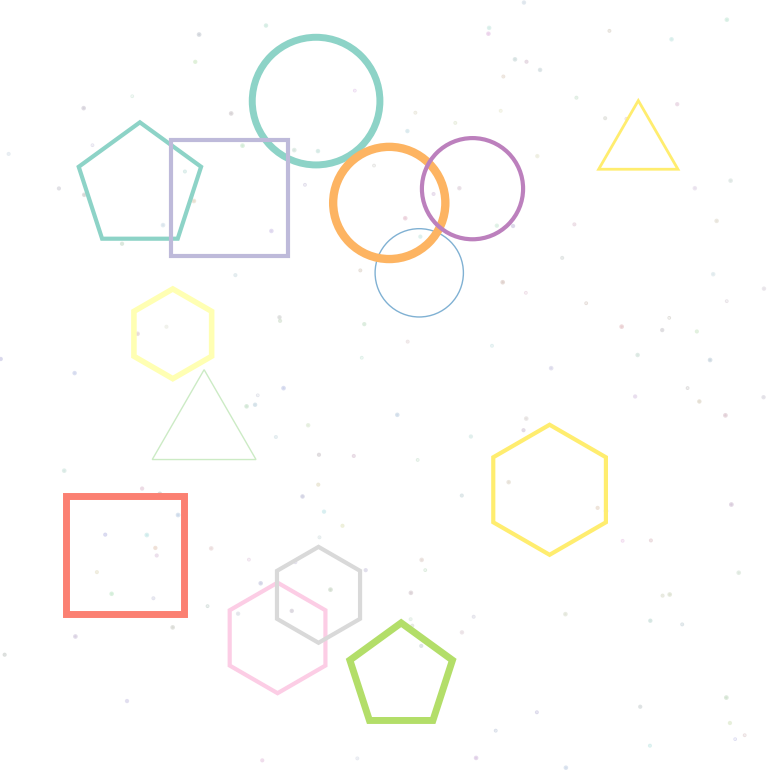[{"shape": "pentagon", "thickness": 1.5, "radius": 0.42, "center": [0.182, 0.758]}, {"shape": "circle", "thickness": 2.5, "radius": 0.41, "center": [0.41, 0.869]}, {"shape": "hexagon", "thickness": 2, "radius": 0.29, "center": [0.224, 0.566]}, {"shape": "square", "thickness": 1.5, "radius": 0.38, "center": [0.298, 0.743]}, {"shape": "square", "thickness": 2.5, "radius": 0.38, "center": [0.163, 0.28]}, {"shape": "circle", "thickness": 0.5, "radius": 0.29, "center": [0.544, 0.646]}, {"shape": "circle", "thickness": 3, "radius": 0.36, "center": [0.506, 0.736]}, {"shape": "pentagon", "thickness": 2.5, "radius": 0.35, "center": [0.521, 0.121]}, {"shape": "hexagon", "thickness": 1.5, "radius": 0.36, "center": [0.36, 0.172]}, {"shape": "hexagon", "thickness": 1.5, "radius": 0.31, "center": [0.414, 0.227]}, {"shape": "circle", "thickness": 1.5, "radius": 0.33, "center": [0.614, 0.755]}, {"shape": "triangle", "thickness": 0.5, "radius": 0.39, "center": [0.265, 0.442]}, {"shape": "triangle", "thickness": 1, "radius": 0.3, "center": [0.829, 0.81]}, {"shape": "hexagon", "thickness": 1.5, "radius": 0.42, "center": [0.714, 0.364]}]